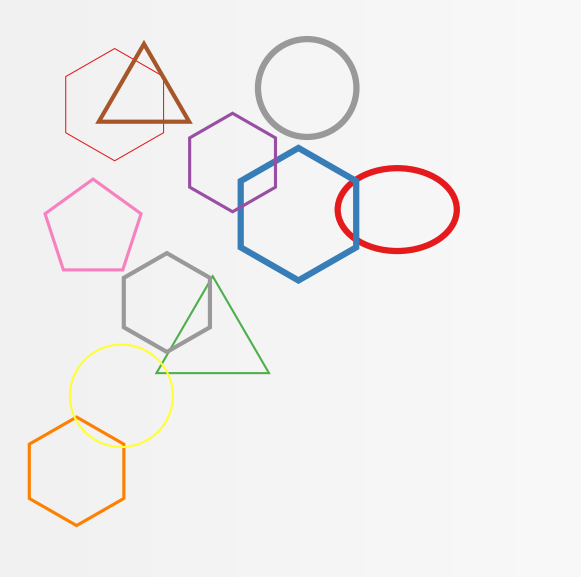[{"shape": "hexagon", "thickness": 0.5, "radius": 0.49, "center": [0.197, 0.818]}, {"shape": "oval", "thickness": 3, "radius": 0.51, "center": [0.683, 0.636]}, {"shape": "hexagon", "thickness": 3, "radius": 0.57, "center": [0.513, 0.628]}, {"shape": "triangle", "thickness": 1, "radius": 0.56, "center": [0.366, 0.409]}, {"shape": "hexagon", "thickness": 1.5, "radius": 0.43, "center": [0.4, 0.718]}, {"shape": "hexagon", "thickness": 1.5, "radius": 0.47, "center": [0.132, 0.183]}, {"shape": "circle", "thickness": 1, "radius": 0.44, "center": [0.209, 0.314]}, {"shape": "triangle", "thickness": 2, "radius": 0.45, "center": [0.248, 0.833]}, {"shape": "pentagon", "thickness": 1.5, "radius": 0.43, "center": [0.16, 0.602]}, {"shape": "circle", "thickness": 3, "radius": 0.42, "center": [0.529, 0.847]}, {"shape": "hexagon", "thickness": 2, "radius": 0.43, "center": [0.287, 0.475]}]